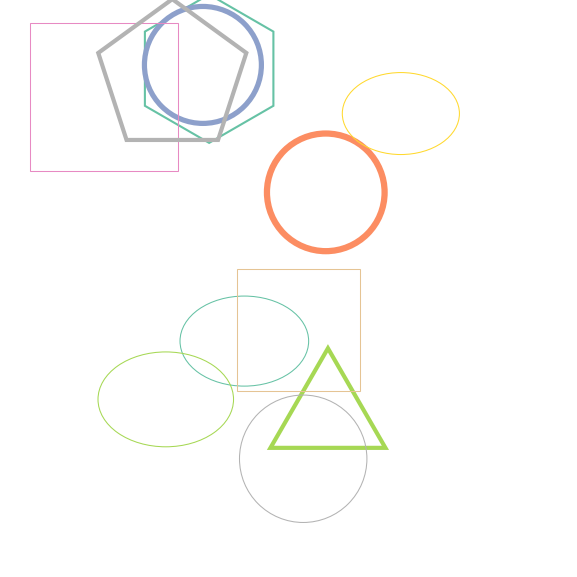[{"shape": "hexagon", "thickness": 1, "radius": 0.64, "center": [0.362, 0.88]}, {"shape": "oval", "thickness": 0.5, "radius": 0.56, "center": [0.423, 0.409]}, {"shape": "circle", "thickness": 3, "radius": 0.51, "center": [0.564, 0.666]}, {"shape": "circle", "thickness": 2.5, "radius": 0.51, "center": [0.351, 0.887]}, {"shape": "square", "thickness": 0.5, "radius": 0.64, "center": [0.18, 0.831]}, {"shape": "oval", "thickness": 0.5, "radius": 0.59, "center": [0.287, 0.308]}, {"shape": "triangle", "thickness": 2, "radius": 0.57, "center": [0.568, 0.281]}, {"shape": "oval", "thickness": 0.5, "radius": 0.51, "center": [0.694, 0.803]}, {"shape": "square", "thickness": 0.5, "radius": 0.53, "center": [0.517, 0.428]}, {"shape": "circle", "thickness": 0.5, "radius": 0.55, "center": [0.525, 0.205]}, {"shape": "pentagon", "thickness": 2, "radius": 0.67, "center": [0.298, 0.866]}]